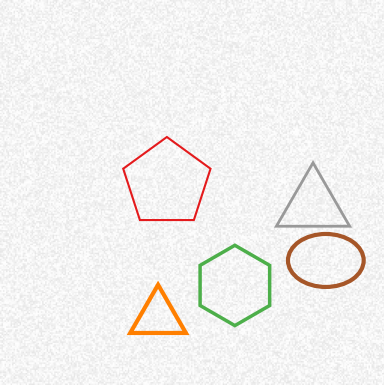[{"shape": "pentagon", "thickness": 1.5, "radius": 0.6, "center": [0.433, 0.525]}, {"shape": "hexagon", "thickness": 2.5, "radius": 0.52, "center": [0.61, 0.259]}, {"shape": "triangle", "thickness": 3, "radius": 0.42, "center": [0.411, 0.177]}, {"shape": "oval", "thickness": 3, "radius": 0.49, "center": [0.846, 0.323]}, {"shape": "triangle", "thickness": 2, "radius": 0.55, "center": [0.813, 0.467]}]